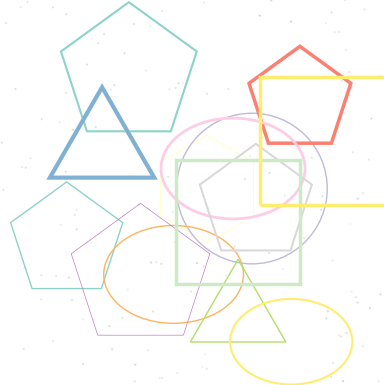[{"shape": "pentagon", "thickness": 1, "radius": 0.77, "center": [0.173, 0.374]}, {"shape": "pentagon", "thickness": 1.5, "radius": 0.93, "center": [0.335, 0.809]}, {"shape": "hexagon", "thickness": 0.5, "radius": 0.7, "center": [0.537, 0.509]}, {"shape": "circle", "thickness": 1, "radius": 0.98, "center": [0.654, 0.51]}, {"shape": "pentagon", "thickness": 2.5, "radius": 0.7, "center": [0.779, 0.741]}, {"shape": "triangle", "thickness": 3, "radius": 0.78, "center": [0.265, 0.617]}, {"shape": "oval", "thickness": 1, "radius": 0.91, "center": [0.451, 0.287]}, {"shape": "triangle", "thickness": 1, "radius": 0.72, "center": [0.618, 0.183]}, {"shape": "oval", "thickness": 2, "radius": 0.93, "center": [0.605, 0.562]}, {"shape": "pentagon", "thickness": 1.5, "radius": 0.77, "center": [0.665, 0.473]}, {"shape": "pentagon", "thickness": 0.5, "radius": 0.95, "center": [0.365, 0.282]}, {"shape": "square", "thickness": 2.5, "radius": 0.8, "center": [0.619, 0.423]}, {"shape": "square", "thickness": 2.5, "radius": 0.83, "center": [0.842, 0.634]}, {"shape": "oval", "thickness": 1.5, "radius": 0.79, "center": [0.757, 0.112]}]